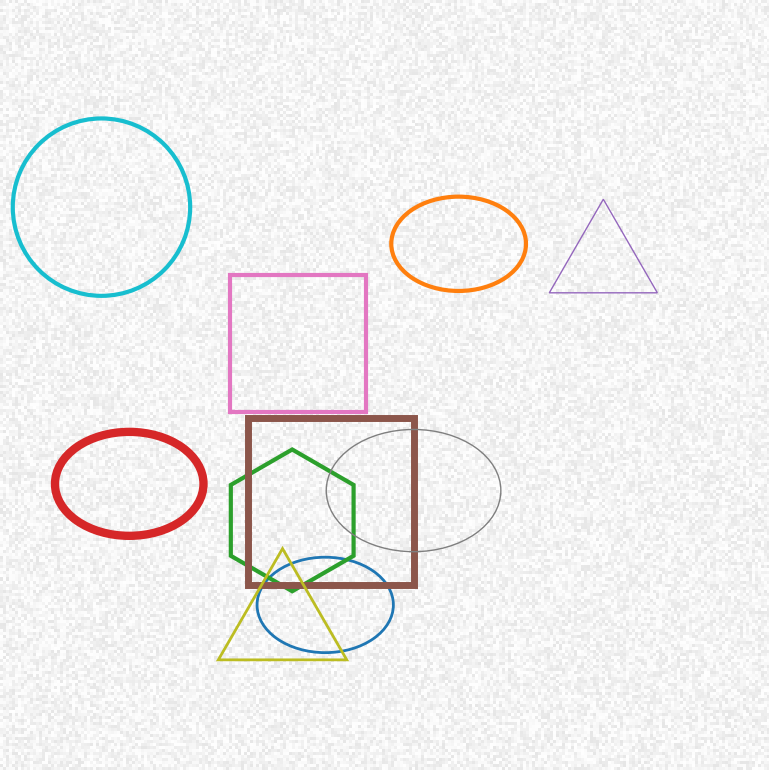[{"shape": "oval", "thickness": 1, "radius": 0.44, "center": [0.422, 0.214]}, {"shape": "oval", "thickness": 1.5, "radius": 0.44, "center": [0.596, 0.683]}, {"shape": "hexagon", "thickness": 1.5, "radius": 0.46, "center": [0.379, 0.324]}, {"shape": "oval", "thickness": 3, "radius": 0.48, "center": [0.168, 0.372]}, {"shape": "triangle", "thickness": 0.5, "radius": 0.41, "center": [0.784, 0.66]}, {"shape": "square", "thickness": 2.5, "radius": 0.54, "center": [0.43, 0.349]}, {"shape": "square", "thickness": 1.5, "radius": 0.44, "center": [0.387, 0.554]}, {"shape": "oval", "thickness": 0.5, "radius": 0.57, "center": [0.537, 0.363]}, {"shape": "triangle", "thickness": 1, "radius": 0.48, "center": [0.367, 0.191]}, {"shape": "circle", "thickness": 1.5, "radius": 0.58, "center": [0.132, 0.731]}]